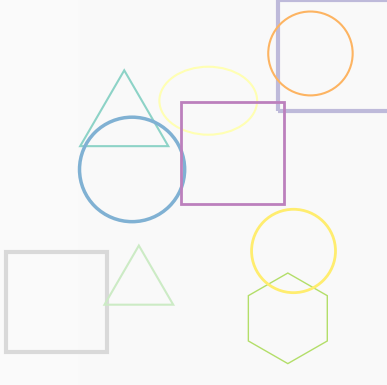[{"shape": "triangle", "thickness": 1.5, "radius": 0.66, "center": [0.321, 0.686]}, {"shape": "oval", "thickness": 1.5, "radius": 0.63, "center": [0.537, 0.738]}, {"shape": "square", "thickness": 3, "radius": 0.72, "center": [0.861, 0.856]}, {"shape": "circle", "thickness": 2.5, "radius": 0.68, "center": [0.341, 0.56]}, {"shape": "circle", "thickness": 1.5, "radius": 0.54, "center": [0.801, 0.861]}, {"shape": "hexagon", "thickness": 1, "radius": 0.59, "center": [0.743, 0.173]}, {"shape": "square", "thickness": 3, "radius": 0.65, "center": [0.146, 0.216]}, {"shape": "square", "thickness": 2, "radius": 0.66, "center": [0.6, 0.602]}, {"shape": "triangle", "thickness": 1.5, "radius": 0.51, "center": [0.358, 0.26]}, {"shape": "circle", "thickness": 2, "radius": 0.54, "center": [0.758, 0.348]}]